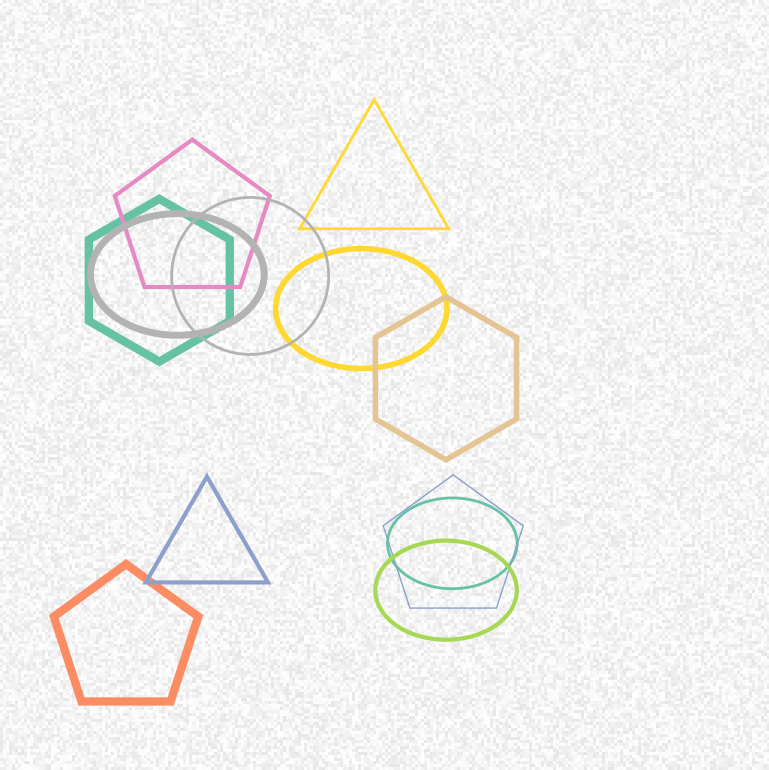[{"shape": "oval", "thickness": 1, "radius": 0.42, "center": [0.587, 0.294]}, {"shape": "hexagon", "thickness": 3, "radius": 0.53, "center": [0.207, 0.636]}, {"shape": "pentagon", "thickness": 3, "radius": 0.49, "center": [0.164, 0.169]}, {"shape": "pentagon", "thickness": 0.5, "radius": 0.48, "center": [0.589, 0.288]}, {"shape": "triangle", "thickness": 1.5, "radius": 0.46, "center": [0.269, 0.289]}, {"shape": "pentagon", "thickness": 1.5, "radius": 0.53, "center": [0.25, 0.713]}, {"shape": "oval", "thickness": 1.5, "radius": 0.46, "center": [0.579, 0.234]}, {"shape": "oval", "thickness": 2, "radius": 0.56, "center": [0.469, 0.599]}, {"shape": "triangle", "thickness": 1, "radius": 0.56, "center": [0.486, 0.759]}, {"shape": "hexagon", "thickness": 2, "radius": 0.53, "center": [0.579, 0.509]}, {"shape": "circle", "thickness": 1, "radius": 0.51, "center": [0.325, 0.642]}, {"shape": "oval", "thickness": 2.5, "radius": 0.56, "center": [0.23, 0.644]}]